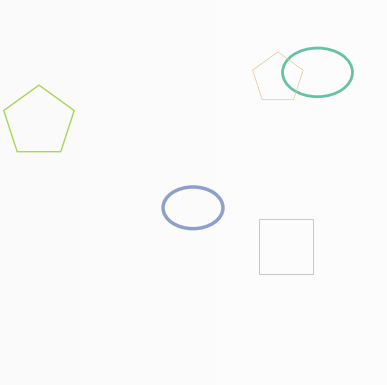[{"shape": "oval", "thickness": 2, "radius": 0.45, "center": [0.819, 0.812]}, {"shape": "oval", "thickness": 2.5, "radius": 0.39, "center": [0.498, 0.46]}, {"shape": "pentagon", "thickness": 1, "radius": 0.48, "center": [0.101, 0.683]}, {"shape": "pentagon", "thickness": 0.5, "radius": 0.34, "center": [0.717, 0.796]}, {"shape": "square", "thickness": 0.5, "radius": 0.35, "center": [0.738, 0.36]}]